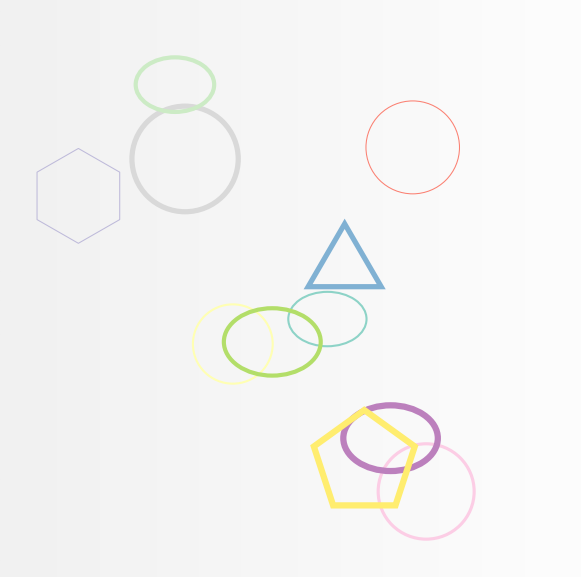[{"shape": "oval", "thickness": 1, "radius": 0.34, "center": [0.563, 0.447]}, {"shape": "circle", "thickness": 1, "radius": 0.34, "center": [0.401, 0.403]}, {"shape": "hexagon", "thickness": 0.5, "radius": 0.41, "center": [0.135, 0.66]}, {"shape": "circle", "thickness": 0.5, "radius": 0.4, "center": [0.71, 0.744]}, {"shape": "triangle", "thickness": 2.5, "radius": 0.36, "center": [0.593, 0.539]}, {"shape": "oval", "thickness": 2, "radius": 0.42, "center": [0.468, 0.407]}, {"shape": "circle", "thickness": 1.5, "radius": 0.41, "center": [0.733, 0.148]}, {"shape": "circle", "thickness": 2.5, "radius": 0.46, "center": [0.318, 0.724]}, {"shape": "oval", "thickness": 3, "radius": 0.41, "center": [0.672, 0.24]}, {"shape": "oval", "thickness": 2, "radius": 0.34, "center": [0.301, 0.853]}, {"shape": "pentagon", "thickness": 3, "radius": 0.46, "center": [0.627, 0.198]}]